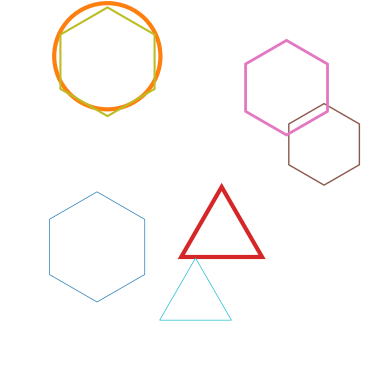[{"shape": "hexagon", "thickness": 0.5, "radius": 0.72, "center": [0.252, 0.359]}, {"shape": "circle", "thickness": 3, "radius": 0.69, "center": [0.279, 0.854]}, {"shape": "triangle", "thickness": 3, "radius": 0.61, "center": [0.576, 0.393]}, {"shape": "hexagon", "thickness": 1, "radius": 0.53, "center": [0.842, 0.625]}, {"shape": "hexagon", "thickness": 2, "radius": 0.61, "center": [0.744, 0.772]}, {"shape": "hexagon", "thickness": 1.5, "radius": 0.71, "center": [0.279, 0.84]}, {"shape": "triangle", "thickness": 0.5, "radius": 0.54, "center": [0.508, 0.222]}]